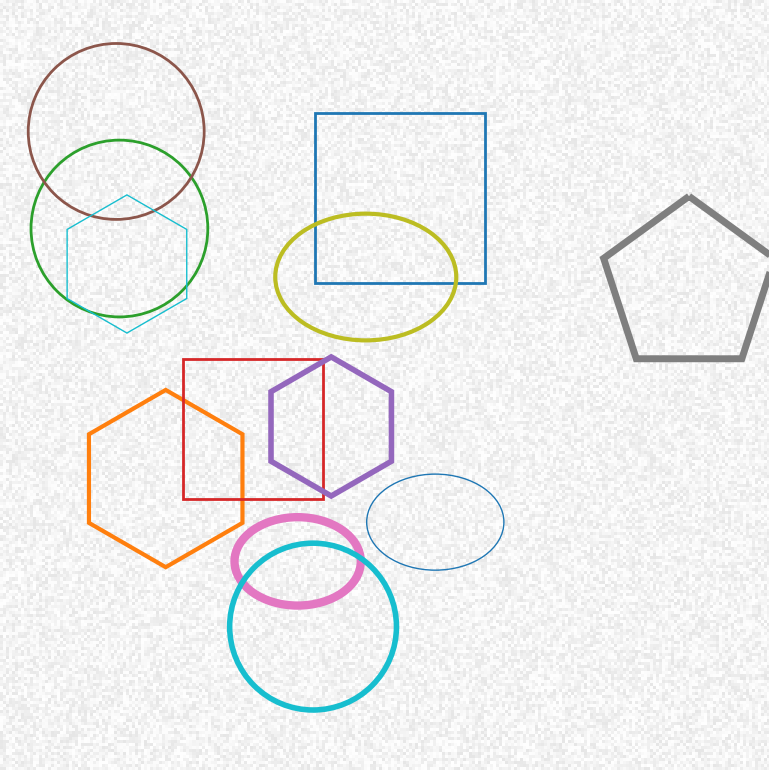[{"shape": "oval", "thickness": 0.5, "radius": 0.45, "center": [0.565, 0.322]}, {"shape": "square", "thickness": 1, "radius": 0.55, "center": [0.52, 0.743]}, {"shape": "hexagon", "thickness": 1.5, "radius": 0.58, "center": [0.215, 0.378]}, {"shape": "circle", "thickness": 1, "radius": 0.57, "center": [0.155, 0.703]}, {"shape": "square", "thickness": 1, "radius": 0.45, "center": [0.329, 0.443]}, {"shape": "hexagon", "thickness": 2, "radius": 0.45, "center": [0.43, 0.446]}, {"shape": "circle", "thickness": 1, "radius": 0.57, "center": [0.151, 0.829]}, {"shape": "oval", "thickness": 3, "radius": 0.41, "center": [0.387, 0.271]}, {"shape": "pentagon", "thickness": 2.5, "radius": 0.58, "center": [0.895, 0.628]}, {"shape": "oval", "thickness": 1.5, "radius": 0.59, "center": [0.475, 0.64]}, {"shape": "hexagon", "thickness": 0.5, "radius": 0.45, "center": [0.165, 0.657]}, {"shape": "circle", "thickness": 2, "radius": 0.54, "center": [0.407, 0.186]}]